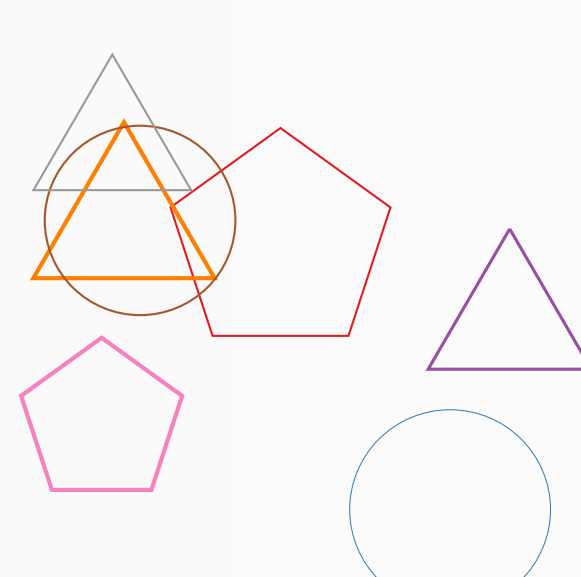[{"shape": "pentagon", "thickness": 1, "radius": 0.99, "center": [0.483, 0.578]}, {"shape": "circle", "thickness": 0.5, "radius": 0.86, "center": [0.774, 0.117]}, {"shape": "triangle", "thickness": 1.5, "radius": 0.81, "center": [0.877, 0.441]}, {"shape": "triangle", "thickness": 2, "radius": 0.9, "center": [0.213, 0.607]}, {"shape": "circle", "thickness": 1, "radius": 0.82, "center": [0.241, 0.617]}, {"shape": "pentagon", "thickness": 2, "radius": 0.73, "center": [0.175, 0.269]}, {"shape": "triangle", "thickness": 1, "radius": 0.78, "center": [0.193, 0.748]}]